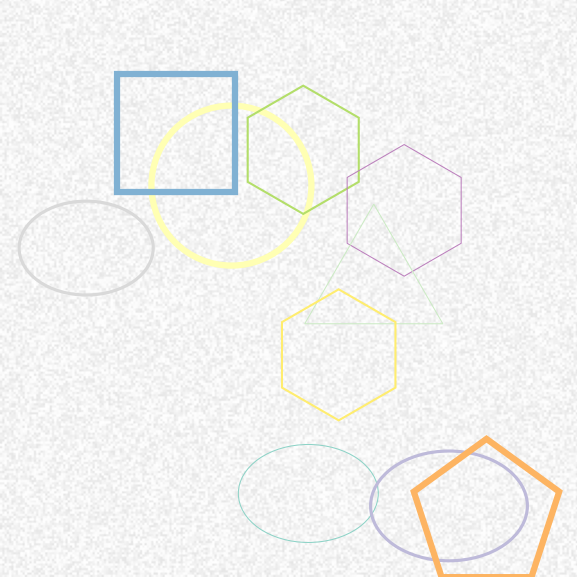[{"shape": "oval", "thickness": 0.5, "radius": 0.61, "center": [0.534, 0.145]}, {"shape": "circle", "thickness": 3, "radius": 0.69, "center": [0.401, 0.678]}, {"shape": "oval", "thickness": 1.5, "radius": 0.68, "center": [0.777, 0.123]}, {"shape": "square", "thickness": 3, "radius": 0.51, "center": [0.305, 0.769]}, {"shape": "pentagon", "thickness": 3, "radius": 0.66, "center": [0.842, 0.107]}, {"shape": "hexagon", "thickness": 1, "radius": 0.56, "center": [0.525, 0.74]}, {"shape": "oval", "thickness": 1.5, "radius": 0.58, "center": [0.149, 0.57]}, {"shape": "hexagon", "thickness": 0.5, "radius": 0.57, "center": [0.7, 0.635]}, {"shape": "triangle", "thickness": 0.5, "radius": 0.69, "center": [0.647, 0.508]}, {"shape": "hexagon", "thickness": 1, "radius": 0.57, "center": [0.587, 0.385]}]